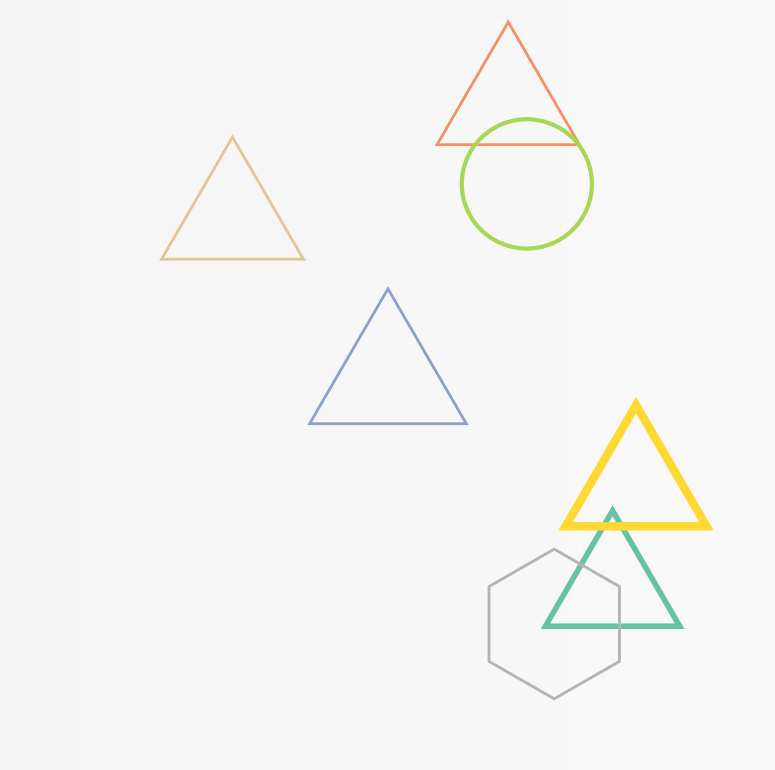[{"shape": "triangle", "thickness": 2, "radius": 0.5, "center": [0.79, 0.237]}, {"shape": "triangle", "thickness": 1, "radius": 0.53, "center": [0.656, 0.865]}, {"shape": "triangle", "thickness": 1, "radius": 0.58, "center": [0.501, 0.508]}, {"shape": "circle", "thickness": 1.5, "radius": 0.42, "center": [0.68, 0.761]}, {"shape": "triangle", "thickness": 3, "radius": 0.52, "center": [0.821, 0.369]}, {"shape": "triangle", "thickness": 1, "radius": 0.53, "center": [0.3, 0.716]}, {"shape": "hexagon", "thickness": 1, "radius": 0.49, "center": [0.715, 0.19]}]